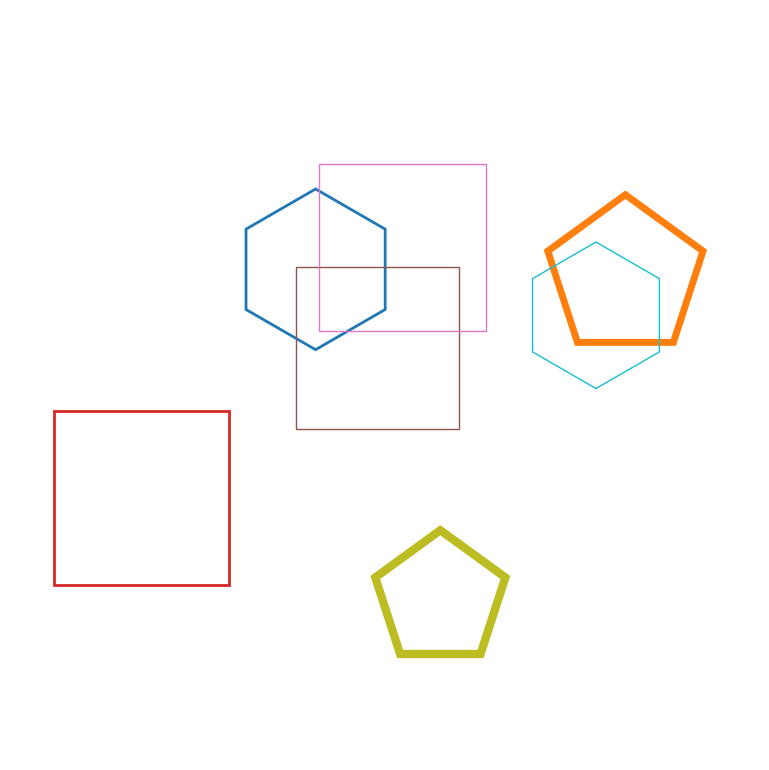[{"shape": "hexagon", "thickness": 1, "radius": 0.52, "center": [0.41, 0.65]}, {"shape": "pentagon", "thickness": 2.5, "radius": 0.53, "center": [0.812, 0.641]}, {"shape": "square", "thickness": 1, "radius": 0.57, "center": [0.184, 0.354]}, {"shape": "square", "thickness": 0.5, "radius": 0.53, "center": [0.49, 0.548]}, {"shape": "square", "thickness": 0.5, "radius": 0.54, "center": [0.523, 0.678]}, {"shape": "pentagon", "thickness": 3, "radius": 0.44, "center": [0.572, 0.223]}, {"shape": "hexagon", "thickness": 0.5, "radius": 0.48, "center": [0.774, 0.591]}]